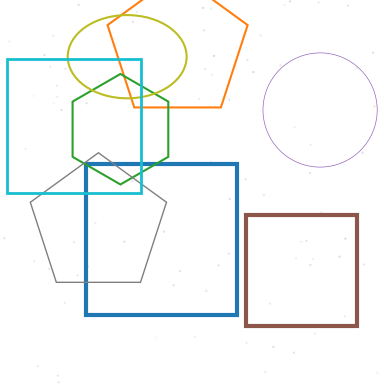[{"shape": "square", "thickness": 3, "radius": 0.98, "center": [0.419, 0.378]}, {"shape": "pentagon", "thickness": 1.5, "radius": 0.96, "center": [0.461, 0.876]}, {"shape": "hexagon", "thickness": 1.5, "radius": 0.72, "center": [0.313, 0.664]}, {"shape": "circle", "thickness": 0.5, "radius": 0.74, "center": [0.831, 0.714]}, {"shape": "square", "thickness": 3, "radius": 0.72, "center": [0.783, 0.298]}, {"shape": "pentagon", "thickness": 1, "radius": 0.93, "center": [0.256, 0.417]}, {"shape": "oval", "thickness": 1.5, "radius": 0.77, "center": [0.33, 0.853]}, {"shape": "square", "thickness": 2, "radius": 0.87, "center": [0.193, 0.672]}]